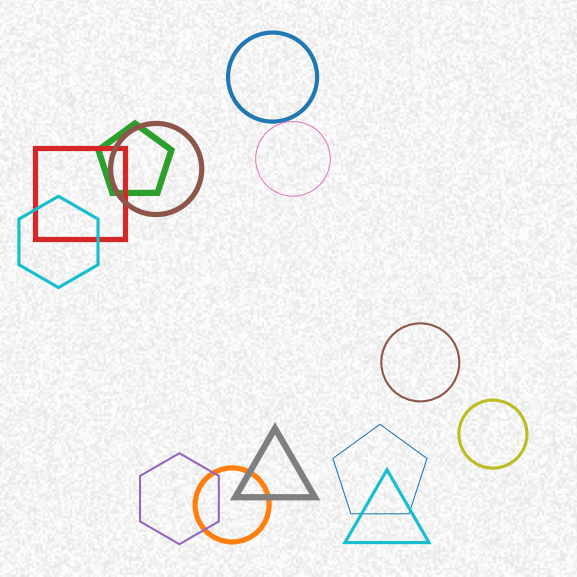[{"shape": "pentagon", "thickness": 0.5, "radius": 0.43, "center": [0.658, 0.179]}, {"shape": "circle", "thickness": 2, "radius": 0.39, "center": [0.472, 0.866]}, {"shape": "circle", "thickness": 2.5, "radius": 0.32, "center": [0.402, 0.125]}, {"shape": "pentagon", "thickness": 3, "radius": 0.33, "center": [0.234, 0.719]}, {"shape": "square", "thickness": 2.5, "radius": 0.39, "center": [0.139, 0.664]}, {"shape": "hexagon", "thickness": 1, "radius": 0.39, "center": [0.311, 0.136]}, {"shape": "circle", "thickness": 1, "radius": 0.34, "center": [0.728, 0.372]}, {"shape": "circle", "thickness": 2.5, "radius": 0.39, "center": [0.27, 0.707]}, {"shape": "circle", "thickness": 0.5, "radius": 0.32, "center": [0.507, 0.724]}, {"shape": "triangle", "thickness": 3, "radius": 0.4, "center": [0.476, 0.178]}, {"shape": "circle", "thickness": 1.5, "radius": 0.29, "center": [0.854, 0.247]}, {"shape": "triangle", "thickness": 1.5, "radius": 0.42, "center": [0.67, 0.102]}, {"shape": "hexagon", "thickness": 1.5, "radius": 0.4, "center": [0.101, 0.58]}]